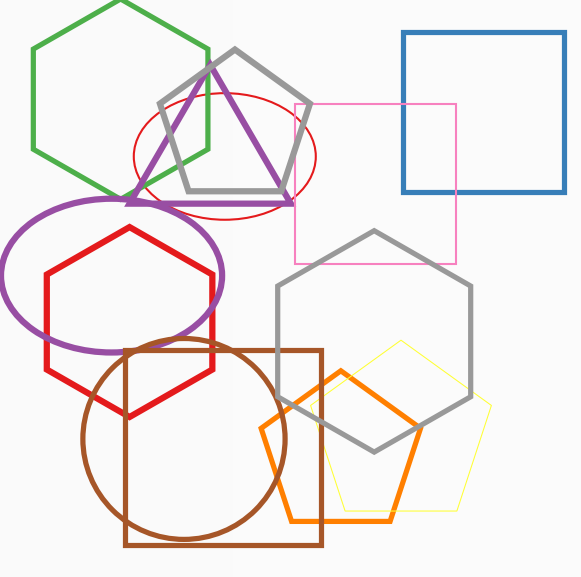[{"shape": "oval", "thickness": 1, "radius": 0.78, "center": [0.387, 0.728]}, {"shape": "hexagon", "thickness": 3, "radius": 0.82, "center": [0.223, 0.441]}, {"shape": "square", "thickness": 2.5, "radius": 0.69, "center": [0.832, 0.805]}, {"shape": "hexagon", "thickness": 2.5, "radius": 0.87, "center": [0.208, 0.827]}, {"shape": "oval", "thickness": 3, "radius": 0.95, "center": [0.192, 0.522]}, {"shape": "triangle", "thickness": 3, "radius": 0.8, "center": [0.362, 0.727]}, {"shape": "pentagon", "thickness": 2.5, "radius": 0.72, "center": [0.586, 0.213]}, {"shape": "pentagon", "thickness": 0.5, "radius": 0.82, "center": [0.69, 0.247]}, {"shape": "circle", "thickness": 2.5, "radius": 0.87, "center": [0.317, 0.239]}, {"shape": "square", "thickness": 2.5, "radius": 0.84, "center": [0.384, 0.225]}, {"shape": "square", "thickness": 1, "radius": 0.69, "center": [0.645, 0.68]}, {"shape": "pentagon", "thickness": 3, "radius": 0.68, "center": [0.404, 0.778]}, {"shape": "hexagon", "thickness": 2.5, "radius": 0.96, "center": [0.644, 0.408]}]